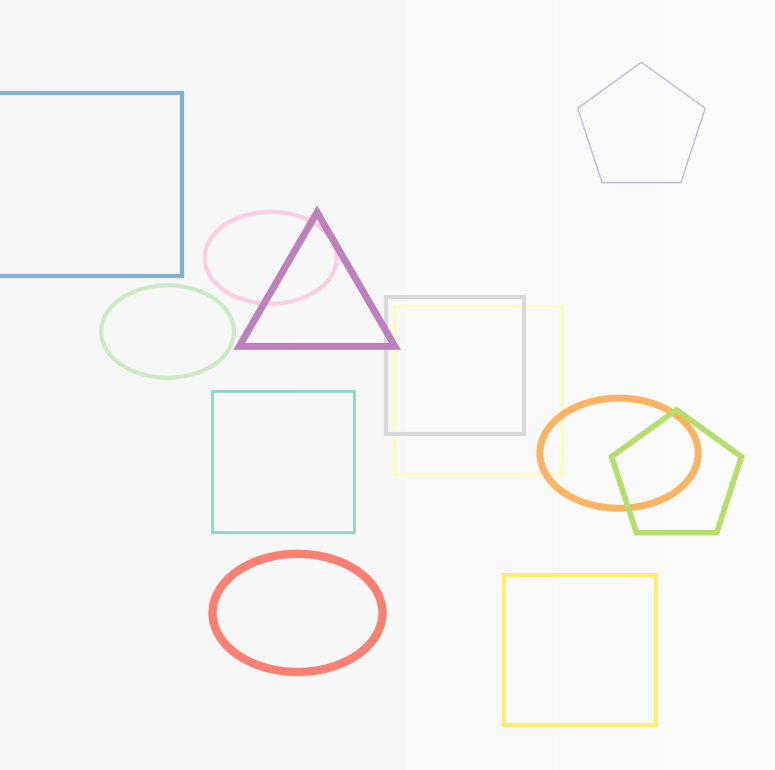[{"shape": "square", "thickness": 1, "radius": 0.46, "center": [0.365, 0.401]}, {"shape": "square", "thickness": 1, "radius": 0.54, "center": [0.617, 0.494]}, {"shape": "pentagon", "thickness": 0.5, "radius": 0.43, "center": [0.828, 0.833]}, {"shape": "oval", "thickness": 3, "radius": 0.55, "center": [0.384, 0.204]}, {"shape": "square", "thickness": 1.5, "radius": 0.59, "center": [0.116, 0.76]}, {"shape": "oval", "thickness": 2.5, "radius": 0.51, "center": [0.799, 0.411]}, {"shape": "pentagon", "thickness": 2, "radius": 0.44, "center": [0.873, 0.38]}, {"shape": "oval", "thickness": 1.5, "radius": 0.43, "center": [0.349, 0.665]}, {"shape": "square", "thickness": 1.5, "radius": 0.44, "center": [0.587, 0.525]}, {"shape": "triangle", "thickness": 2.5, "radius": 0.58, "center": [0.409, 0.608]}, {"shape": "oval", "thickness": 1.5, "radius": 0.43, "center": [0.216, 0.569]}, {"shape": "square", "thickness": 1.5, "radius": 0.49, "center": [0.748, 0.156]}]